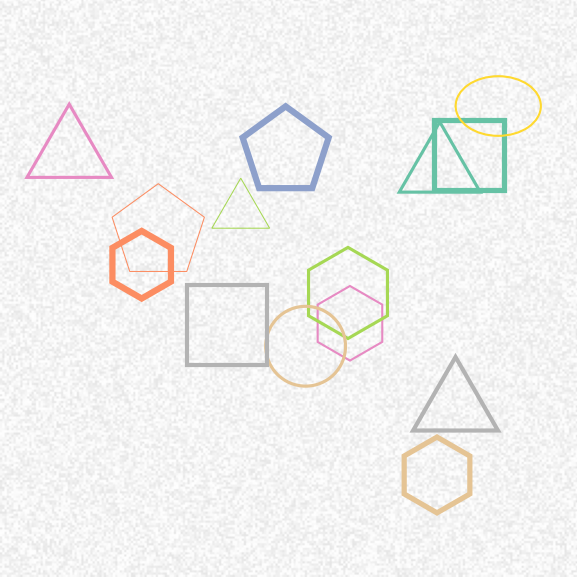[{"shape": "square", "thickness": 2.5, "radius": 0.3, "center": [0.813, 0.731]}, {"shape": "triangle", "thickness": 1.5, "radius": 0.41, "center": [0.762, 0.707]}, {"shape": "hexagon", "thickness": 3, "radius": 0.29, "center": [0.245, 0.541]}, {"shape": "pentagon", "thickness": 0.5, "radius": 0.42, "center": [0.274, 0.597]}, {"shape": "pentagon", "thickness": 3, "radius": 0.39, "center": [0.495, 0.737]}, {"shape": "hexagon", "thickness": 1, "radius": 0.32, "center": [0.606, 0.439]}, {"shape": "triangle", "thickness": 1.5, "radius": 0.42, "center": [0.12, 0.734]}, {"shape": "triangle", "thickness": 0.5, "radius": 0.29, "center": [0.417, 0.633]}, {"shape": "hexagon", "thickness": 1.5, "radius": 0.39, "center": [0.603, 0.492]}, {"shape": "oval", "thickness": 1, "radius": 0.37, "center": [0.863, 0.816]}, {"shape": "hexagon", "thickness": 2.5, "radius": 0.33, "center": [0.757, 0.177]}, {"shape": "circle", "thickness": 1.5, "radius": 0.35, "center": [0.529, 0.4]}, {"shape": "square", "thickness": 2, "radius": 0.35, "center": [0.393, 0.436]}, {"shape": "triangle", "thickness": 2, "radius": 0.42, "center": [0.789, 0.296]}]